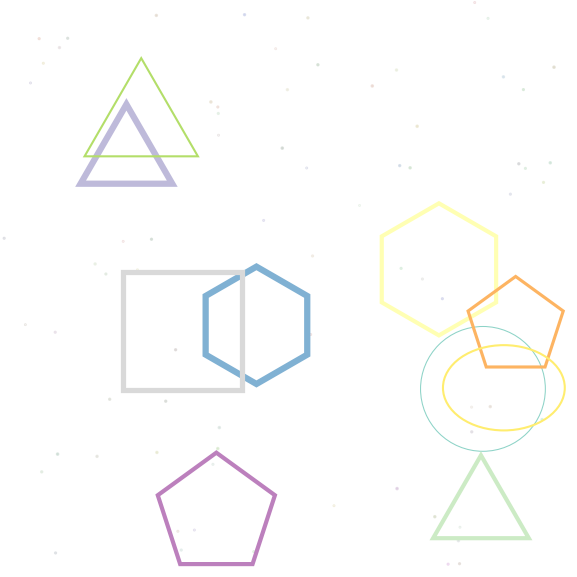[{"shape": "circle", "thickness": 0.5, "radius": 0.54, "center": [0.836, 0.326]}, {"shape": "hexagon", "thickness": 2, "radius": 0.57, "center": [0.76, 0.533]}, {"shape": "triangle", "thickness": 3, "radius": 0.46, "center": [0.219, 0.727]}, {"shape": "hexagon", "thickness": 3, "radius": 0.51, "center": [0.444, 0.436]}, {"shape": "pentagon", "thickness": 1.5, "radius": 0.43, "center": [0.893, 0.434]}, {"shape": "triangle", "thickness": 1, "radius": 0.57, "center": [0.245, 0.785]}, {"shape": "square", "thickness": 2.5, "radius": 0.51, "center": [0.316, 0.426]}, {"shape": "pentagon", "thickness": 2, "radius": 0.53, "center": [0.375, 0.109]}, {"shape": "triangle", "thickness": 2, "radius": 0.48, "center": [0.833, 0.115]}, {"shape": "oval", "thickness": 1, "radius": 0.53, "center": [0.873, 0.328]}]